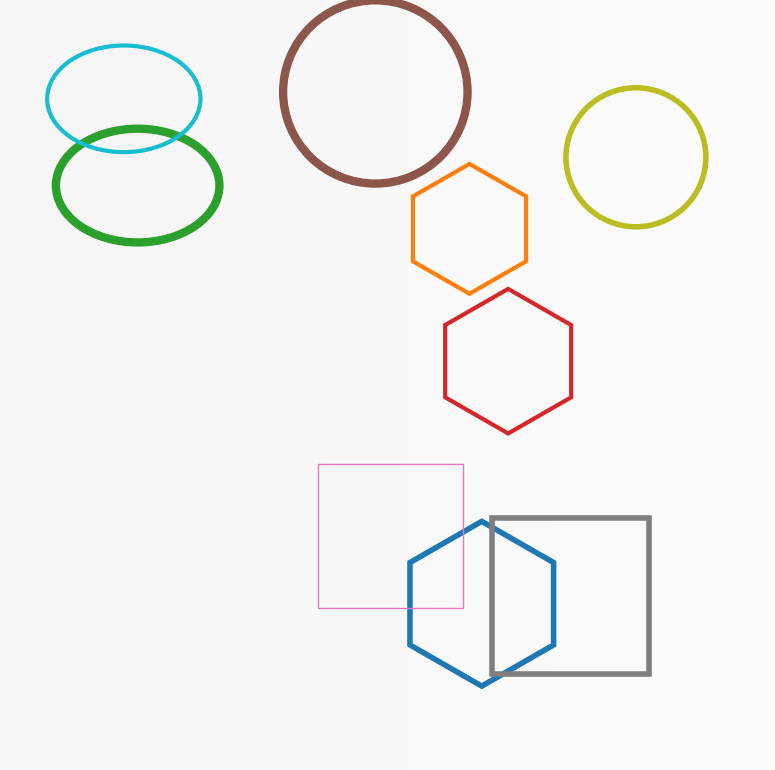[{"shape": "hexagon", "thickness": 2, "radius": 0.53, "center": [0.622, 0.216]}, {"shape": "hexagon", "thickness": 1.5, "radius": 0.42, "center": [0.606, 0.703]}, {"shape": "oval", "thickness": 3, "radius": 0.53, "center": [0.178, 0.759]}, {"shape": "hexagon", "thickness": 1.5, "radius": 0.47, "center": [0.656, 0.531]}, {"shape": "circle", "thickness": 3, "radius": 0.59, "center": [0.484, 0.881]}, {"shape": "square", "thickness": 0.5, "radius": 0.47, "center": [0.504, 0.304]}, {"shape": "square", "thickness": 2, "radius": 0.51, "center": [0.736, 0.226]}, {"shape": "circle", "thickness": 2, "radius": 0.45, "center": [0.821, 0.796]}, {"shape": "oval", "thickness": 1.5, "radius": 0.49, "center": [0.16, 0.872]}]